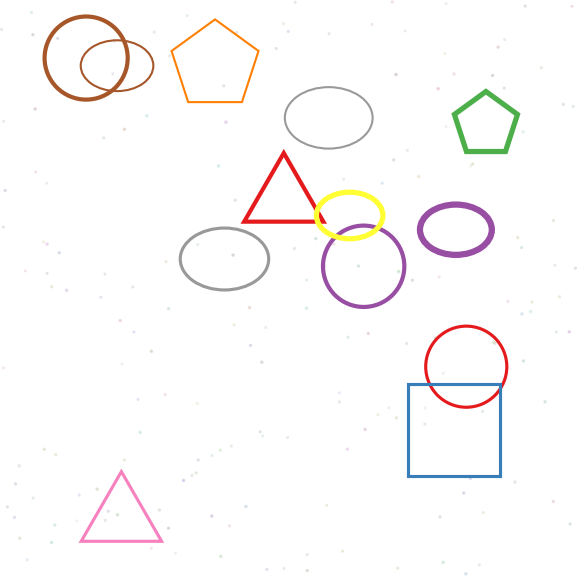[{"shape": "circle", "thickness": 1.5, "radius": 0.35, "center": [0.807, 0.364]}, {"shape": "triangle", "thickness": 2, "radius": 0.4, "center": [0.491, 0.655]}, {"shape": "square", "thickness": 1.5, "radius": 0.4, "center": [0.786, 0.255]}, {"shape": "pentagon", "thickness": 2.5, "radius": 0.29, "center": [0.841, 0.783]}, {"shape": "circle", "thickness": 2, "radius": 0.35, "center": [0.63, 0.538]}, {"shape": "oval", "thickness": 3, "radius": 0.31, "center": [0.789, 0.601]}, {"shape": "pentagon", "thickness": 1, "radius": 0.4, "center": [0.372, 0.886]}, {"shape": "oval", "thickness": 2.5, "radius": 0.29, "center": [0.605, 0.626]}, {"shape": "oval", "thickness": 1, "radius": 0.31, "center": [0.203, 0.885]}, {"shape": "circle", "thickness": 2, "radius": 0.36, "center": [0.149, 0.899]}, {"shape": "triangle", "thickness": 1.5, "radius": 0.4, "center": [0.21, 0.102]}, {"shape": "oval", "thickness": 1.5, "radius": 0.38, "center": [0.389, 0.551]}, {"shape": "oval", "thickness": 1, "radius": 0.38, "center": [0.569, 0.795]}]